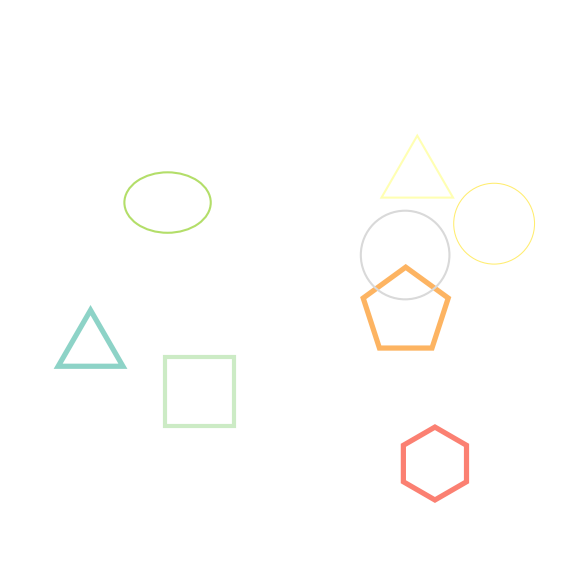[{"shape": "triangle", "thickness": 2.5, "radius": 0.32, "center": [0.157, 0.397]}, {"shape": "triangle", "thickness": 1, "radius": 0.36, "center": [0.723, 0.693]}, {"shape": "hexagon", "thickness": 2.5, "radius": 0.32, "center": [0.753, 0.196]}, {"shape": "pentagon", "thickness": 2.5, "radius": 0.39, "center": [0.703, 0.459]}, {"shape": "oval", "thickness": 1, "radius": 0.37, "center": [0.29, 0.648]}, {"shape": "circle", "thickness": 1, "radius": 0.38, "center": [0.702, 0.558]}, {"shape": "square", "thickness": 2, "radius": 0.3, "center": [0.345, 0.321]}, {"shape": "circle", "thickness": 0.5, "radius": 0.35, "center": [0.856, 0.612]}]